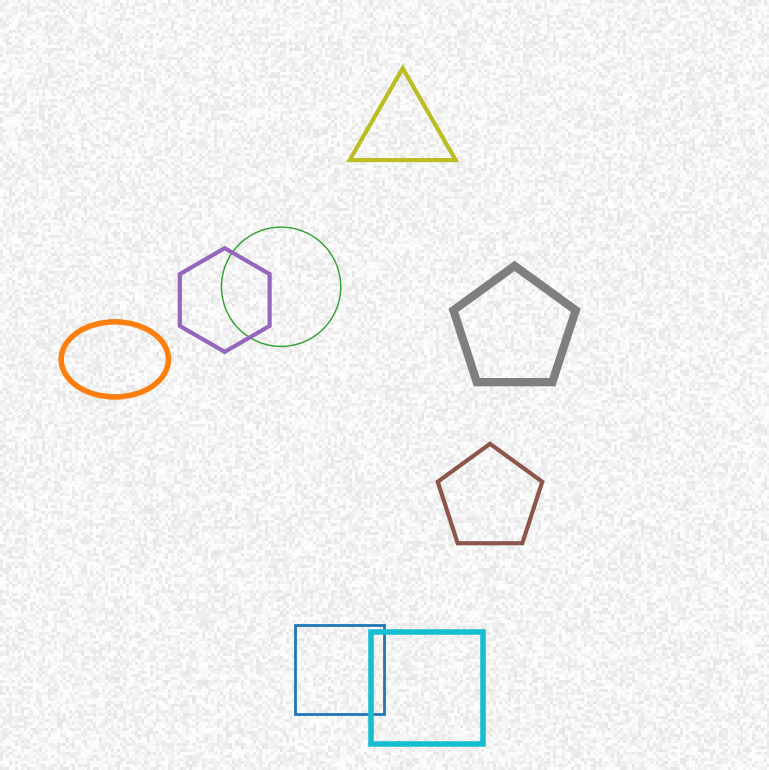[{"shape": "square", "thickness": 1, "radius": 0.29, "center": [0.441, 0.131]}, {"shape": "oval", "thickness": 2, "radius": 0.35, "center": [0.149, 0.533]}, {"shape": "circle", "thickness": 0.5, "radius": 0.39, "center": [0.365, 0.628]}, {"shape": "hexagon", "thickness": 1.5, "radius": 0.34, "center": [0.292, 0.61]}, {"shape": "pentagon", "thickness": 1.5, "radius": 0.36, "center": [0.636, 0.352]}, {"shape": "pentagon", "thickness": 3, "radius": 0.42, "center": [0.668, 0.571]}, {"shape": "triangle", "thickness": 1.5, "radius": 0.4, "center": [0.523, 0.832]}, {"shape": "square", "thickness": 2, "radius": 0.36, "center": [0.555, 0.106]}]